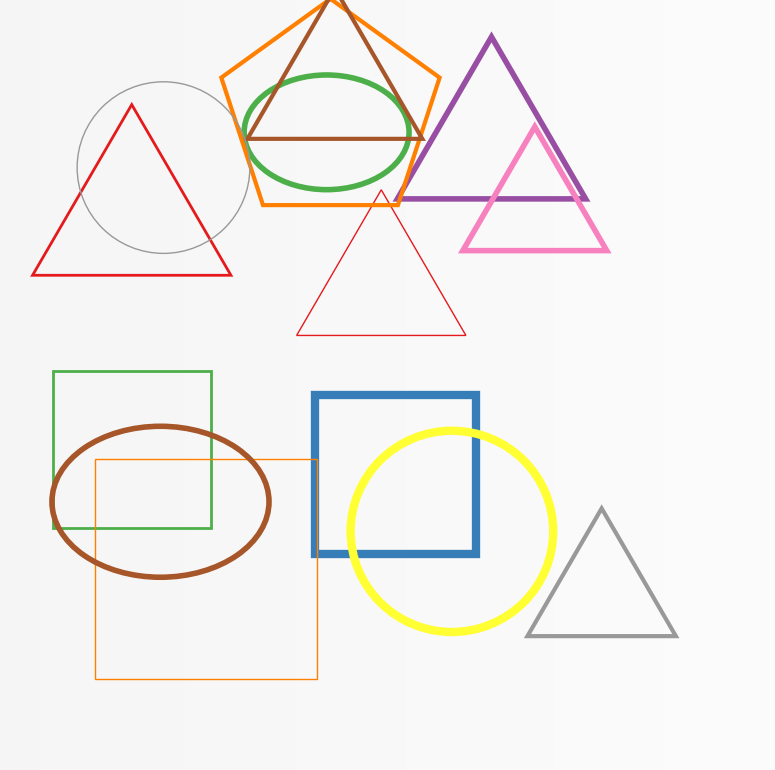[{"shape": "triangle", "thickness": 0.5, "radius": 0.63, "center": [0.492, 0.627]}, {"shape": "triangle", "thickness": 1, "radius": 0.74, "center": [0.17, 0.716]}, {"shape": "square", "thickness": 3, "radius": 0.52, "center": [0.51, 0.384]}, {"shape": "oval", "thickness": 2, "radius": 0.53, "center": [0.421, 0.828]}, {"shape": "square", "thickness": 1, "radius": 0.51, "center": [0.17, 0.416]}, {"shape": "triangle", "thickness": 2, "radius": 0.7, "center": [0.634, 0.812]}, {"shape": "square", "thickness": 0.5, "radius": 0.71, "center": [0.266, 0.261]}, {"shape": "pentagon", "thickness": 1.5, "radius": 0.74, "center": [0.426, 0.853]}, {"shape": "circle", "thickness": 3, "radius": 0.65, "center": [0.583, 0.31]}, {"shape": "oval", "thickness": 2, "radius": 0.7, "center": [0.207, 0.348]}, {"shape": "triangle", "thickness": 1.5, "radius": 0.65, "center": [0.432, 0.885]}, {"shape": "triangle", "thickness": 2, "radius": 0.54, "center": [0.69, 0.728]}, {"shape": "triangle", "thickness": 1.5, "radius": 0.55, "center": [0.776, 0.229]}, {"shape": "circle", "thickness": 0.5, "radius": 0.56, "center": [0.211, 0.782]}]